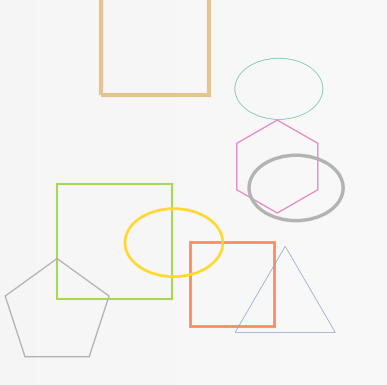[{"shape": "oval", "thickness": 0.5, "radius": 0.57, "center": [0.72, 0.769]}, {"shape": "square", "thickness": 2, "radius": 0.54, "center": [0.6, 0.263]}, {"shape": "triangle", "thickness": 0.5, "radius": 0.75, "center": [0.736, 0.211]}, {"shape": "hexagon", "thickness": 1, "radius": 0.6, "center": [0.716, 0.567]}, {"shape": "square", "thickness": 1.5, "radius": 0.74, "center": [0.296, 0.373]}, {"shape": "oval", "thickness": 2, "radius": 0.63, "center": [0.449, 0.37]}, {"shape": "square", "thickness": 3, "radius": 0.7, "center": [0.401, 0.893]}, {"shape": "oval", "thickness": 2.5, "radius": 0.61, "center": [0.764, 0.512]}, {"shape": "pentagon", "thickness": 1, "radius": 0.7, "center": [0.147, 0.188]}]